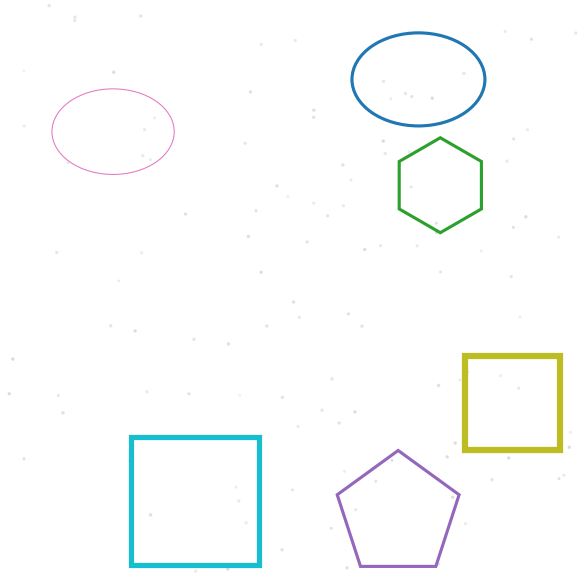[{"shape": "oval", "thickness": 1.5, "radius": 0.58, "center": [0.725, 0.862]}, {"shape": "hexagon", "thickness": 1.5, "radius": 0.41, "center": [0.762, 0.678]}, {"shape": "pentagon", "thickness": 1.5, "radius": 0.55, "center": [0.689, 0.108]}, {"shape": "oval", "thickness": 0.5, "radius": 0.53, "center": [0.196, 0.771]}, {"shape": "square", "thickness": 3, "radius": 0.41, "center": [0.888, 0.301]}, {"shape": "square", "thickness": 2.5, "radius": 0.55, "center": [0.337, 0.132]}]